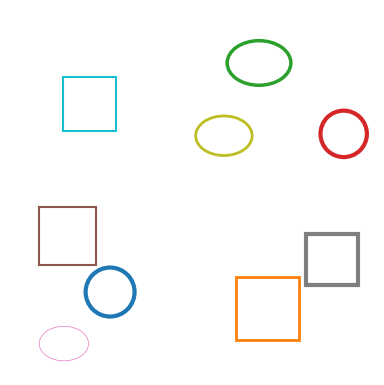[{"shape": "circle", "thickness": 3, "radius": 0.32, "center": [0.286, 0.241]}, {"shape": "square", "thickness": 2, "radius": 0.41, "center": [0.695, 0.199]}, {"shape": "oval", "thickness": 2.5, "radius": 0.41, "center": [0.673, 0.836]}, {"shape": "circle", "thickness": 3, "radius": 0.3, "center": [0.893, 0.652]}, {"shape": "square", "thickness": 1.5, "radius": 0.38, "center": [0.175, 0.386]}, {"shape": "oval", "thickness": 0.5, "radius": 0.32, "center": [0.166, 0.108]}, {"shape": "square", "thickness": 3, "radius": 0.34, "center": [0.862, 0.326]}, {"shape": "oval", "thickness": 2, "radius": 0.37, "center": [0.582, 0.647]}, {"shape": "square", "thickness": 1.5, "radius": 0.35, "center": [0.233, 0.73]}]